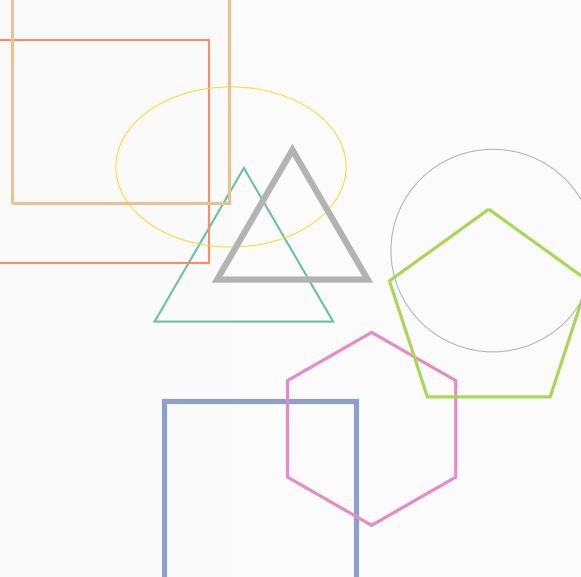[{"shape": "triangle", "thickness": 1, "radius": 0.89, "center": [0.42, 0.531]}, {"shape": "square", "thickness": 1, "radius": 0.97, "center": [0.167, 0.737]}, {"shape": "square", "thickness": 2.5, "radius": 0.83, "center": [0.448, 0.14]}, {"shape": "hexagon", "thickness": 1.5, "radius": 0.84, "center": [0.639, 0.257]}, {"shape": "pentagon", "thickness": 1.5, "radius": 0.9, "center": [0.841, 0.457]}, {"shape": "oval", "thickness": 0.5, "radius": 0.99, "center": [0.397, 0.71]}, {"shape": "square", "thickness": 1.5, "radius": 0.93, "center": [0.208, 0.835]}, {"shape": "circle", "thickness": 0.5, "radius": 0.88, "center": [0.848, 0.565]}, {"shape": "triangle", "thickness": 3, "radius": 0.75, "center": [0.503, 0.59]}]